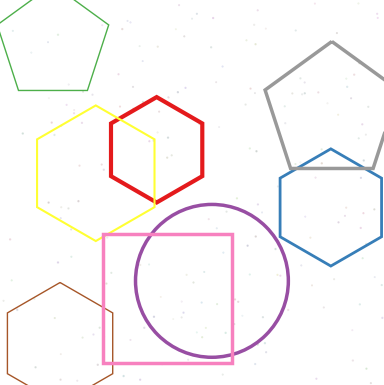[{"shape": "hexagon", "thickness": 3, "radius": 0.68, "center": [0.407, 0.611]}, {"shape": "hexagon", "thickness": 2, "radius": 0.76, "center": [0.859, 0.461]}, {"shape": "pentagon", "thickness": 1, "radius": 0.76, "center": [0.138, 0.888]}, {"shape": "circle", "thickness": 2.5, "radius": 0.99, "center": [0.55, 0.271]}, {"shape": "hexagon", "thickness": 1.5, "radius": 0.88, "center": [0.249, 0.55]}, {"shape": "hexagon", "thickness": 1, "radius": 0.79, "center": [0.156, 0.108]}, {"shape": "square", "thickness": 2.5, "radius": 0.84, "center": [0.435, 0.225]}, {"shape": "pentagon", "thickness": 2.5, "radius": 0.91, "center": [0.862, 0.71]}]